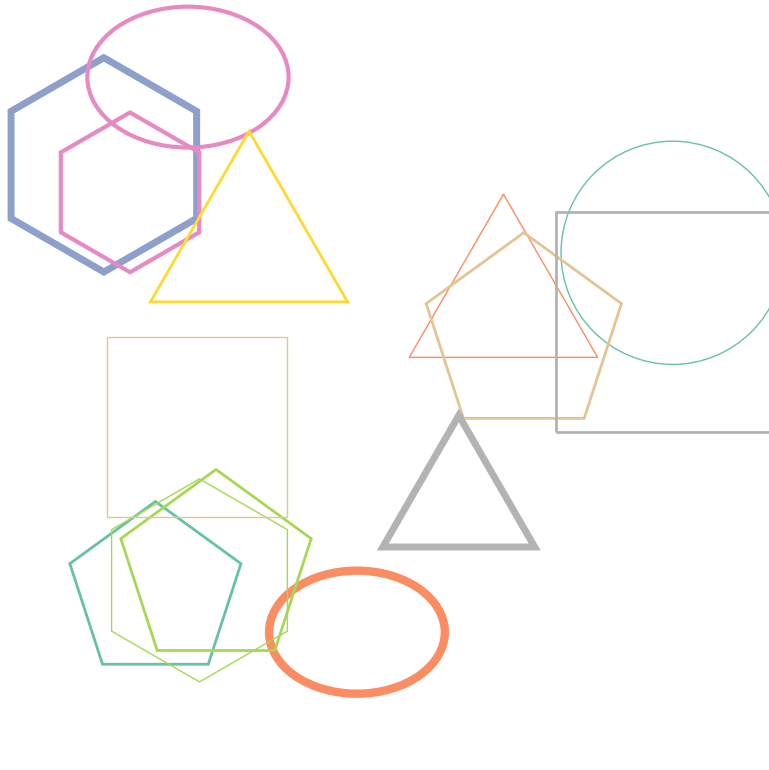[{"shape": "pentagon", "thickness": 1, "radius": 0.58, "center": [0.202, 0.232]}, {"shape": "circle", "thickness": 0.5, "radius": 0.72, "center": [0.874, 0.672]}, {"shape": "triangle", "thickness": 0.5, "radius": 0.71, "center": [0.654, 0.607]}, {"shape": "oval", "thickness": 3, "radius": 0.57, "center": [0.464, 0.179]}, {"shape": "hexagon", "thickness": 2.5, "radius": 0.7, "center": [0.135, 0.786]}, {"shape": "oval", "thickness": 1.5, "radius": 0.65, "center": [0.244, 0.9]}, {"shape": "hexagon", "thickness": 1.5, "radius": 0.52, "center": [0.169, 0.75]}, {"shape": "hexagon", "thickness": 0.5, "radius": 0.66, "center": [0.259, 0.246]}, {"shape": "pentagon", "thickness": 1, "radius": 0.65, "center": [0.281, 0.26]}, {"shape": "triangle", "thickness": 1, "radius": 0.74, "center": [0.323, 0.682]}, {"shape": "square", "thickness": 0.5, "radius": 0.58, "center": [0.256, 0.445]}, {"shape": "pentagon", "thickness": 1, "radius": 0.67, "center": [0.68, 0.565]}, {"shape": "square", "thickness": 1, "radius": 0.71, "center": [0.865, 0.582]}, {"shape": "triangle", "thickness": 2.5, "radius": 0.57, "center": [0.596, 0.347]}]